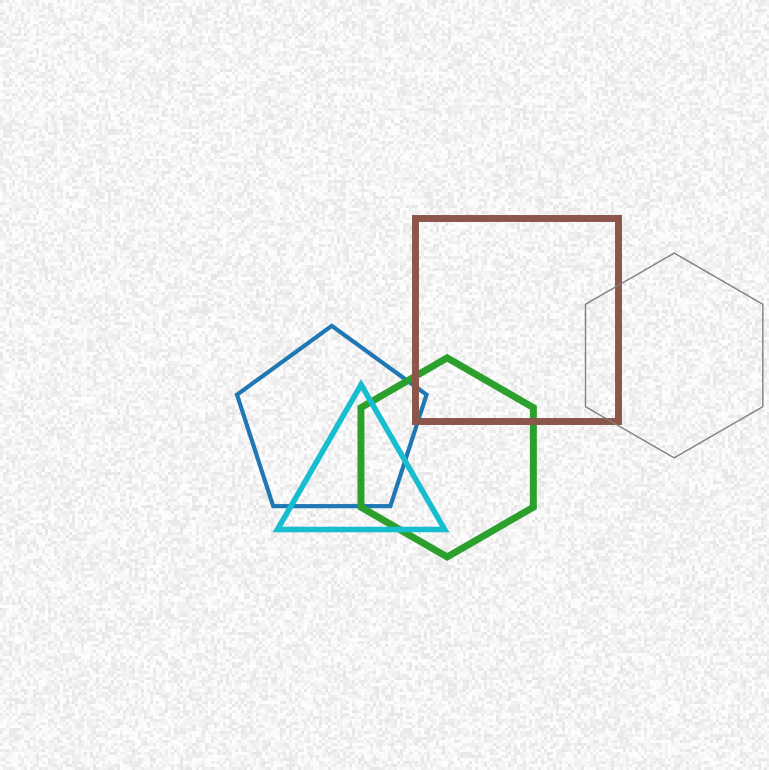[{"shape": "pentagon", "thickness": 1.5, "radius": 0.65, "center": [0.431, 0.447]}, {"shape": "hexagon", "thickness": 2.5, "radius": 0.65, "center": [0.581, 0.406]}, {"shape": "square", "thickness": 2.5, "radius": 0.66, "center": [0.67, 0.585]}, {"shape": "hexagon", "thickness": 0.5, "radius": 0.66, "center": [0.876, 0.538]}, {"shape": "triangle", "thickness": 2, "radius": 0.63, "center": [0.469, 0.375]}]